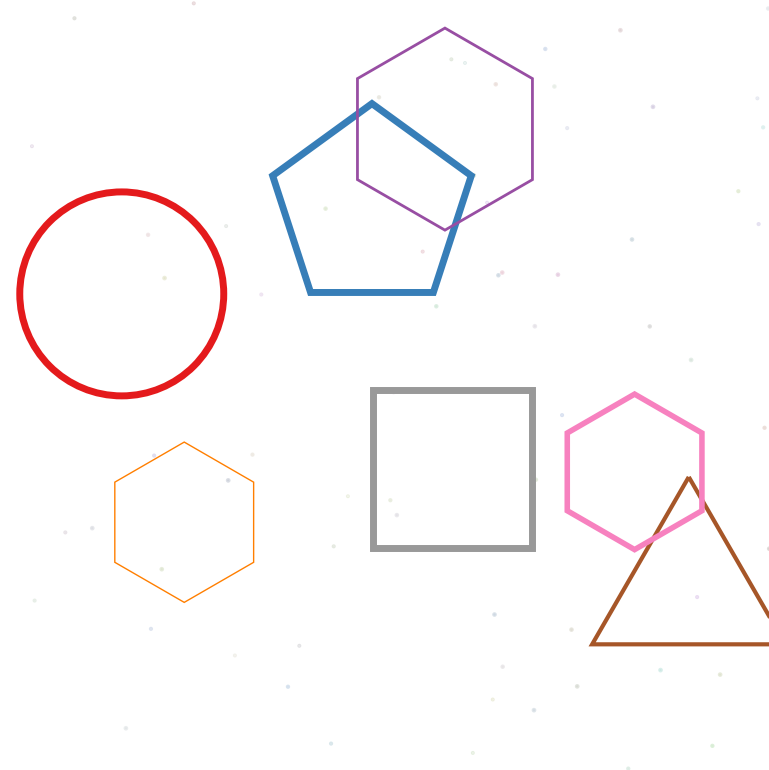[{"shape": "circle", "thickness": 2.5, "radius": 0.66, "center": [0.158, 0.618]}, {"shape": "pentagon", "thickness": 2.5, "radius": 0.68, "center": [0.483, 0.73]}, {"shape": "hexagon", "thickness": 1, "radius": 0.66, "center": [0.578, 0.832]}, {"shape": "hexagon", "thickness": 0.5, "radius": 0.52, "center": [0.239, 0.322]}, {"shape": "triangle", "thickness": 1.5, "radius": 0.72, "center": [0.895, 0.236]}, {"shape": "hexagon", "thickness": 2, "radius": 0.5, "center": [0.824, 0.387]}, {"shape": "square", "thickness": 2.5, "radius": 0.51, "center": [0.588, 0.391]}]